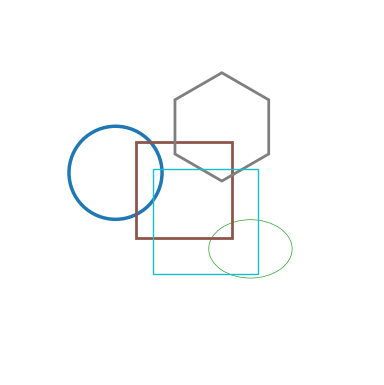[{"shape": "circle", "thickness": 2.5, "radius": 0.6, "center": [0.3, 0.551]}, {"shape": "oval", "thickness": 0.5, "radius": 0.54, "center": [0.651, 0.354]}, {"shape": "square", "thickness": 2, "radius": 0.62, "center": [0.477, 0.507]}, {"shape": "hexagon", "thickness": 2, "radius": 0.7, "center": [0.576, 0.67]}, {"shape": "square", "thickness": 1, "radius": 0.68, "center": [0.533, 0.424]}]